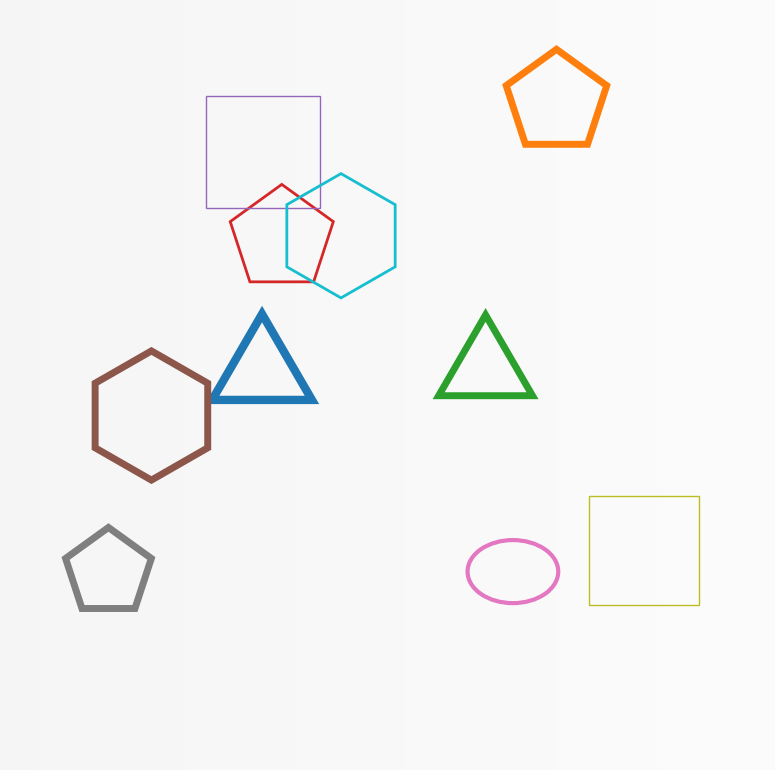[{"shape": "triangle", "thickness": 3, "radius": 0.37, "center": [0.338, 0.518]}, {"shape": "pentagon", "thickness": 2.5, "radius": 0.34, "center": [0.718, 0.868]}, {"shape": "triangle", "thickness": 2.5, "radius": 0.35, "center": [0.627, 0.521]}, {"shape": "pentagon", "thickness": 1, "radius": 0.35, "center": [0.364, 0.691]}, {"shape": "square", "thickness": 0.5, "radius": 0.37, "center": [0.339, 0.802]}, {"shape": "hexagon", "thickness": 2.5, "radius": 0.42, "center": [0.195, 0.46]}, {"shape": "oval", "thickness": 1.5, "radius": 0.29, "center": [0.662, 0.258]}, {"shape": "pentagon", "thickness": 2.5, "radius": 0.29, "center": [0.14, 0.257]}, {"shape": "square", "thickness": 0.5, "radius": 0.35, "center": [0.831, 0.285]}, {"shape": "hexagon", "thickness": 1, "radius": 0.4, "center": [0.44, 0.694]}]